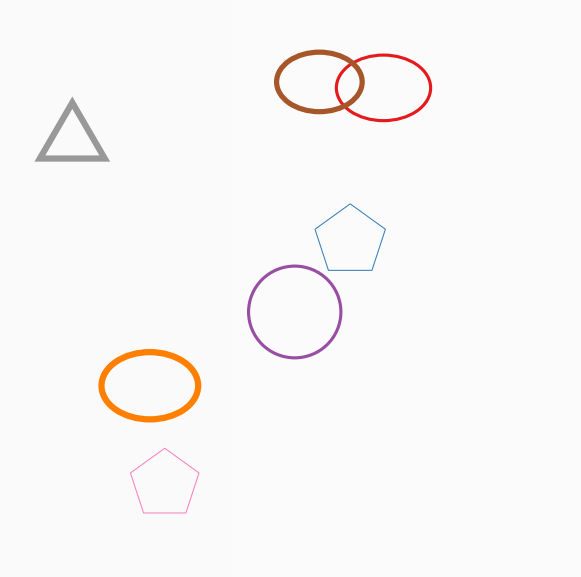[{"shape": "oval", "thickness": 1.5, "radius": 0.41, "center": [0.66, 0.847]}, {"shape": "pentagon", "thickness": 0.5, "radius": 0.32, "center": [0.602, 0.582]}, {"shape": "circle", "thickness": 1.5, "radius": 0.4, "center": [0.507, 0.459]}, {"shape": "oval", "thickness": 3, "radius": 0.42, "center": [0.258, 0.331]}, {"shape": "oval", "thickness": 2.5, "radius": 0.37, "center": [0.549, 0.857]}, {"shape": "pentagon", "thickness": 0.5, "radius": 0.31, "center": [0.283, 0.161]}, {"shape": "triangle", "thickness": 3, "radius": 0.32, "center": [0.124, 0.757]}]